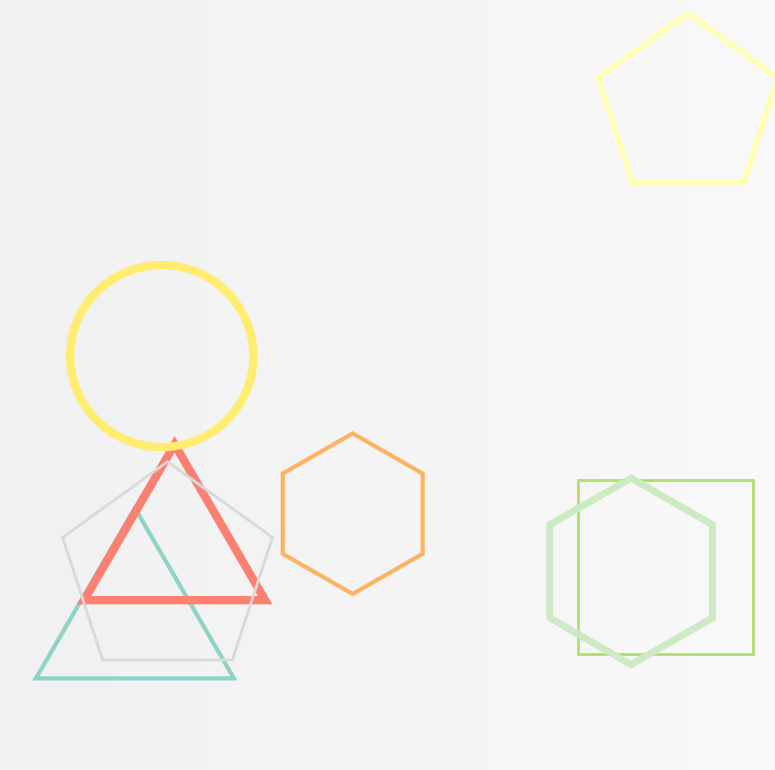[{"shape": "triangle", "thickness": 1.5, "radius": 0.74, "center": [0.174, 0.193]}, {"shape": "pentagon", "thickness": 2, "radius": 0.61, "center": [0.888, 0.861]}, {"shape": "triangle", "thickness": 3, "radius": 0.67, "center": [0.225, 0.288]}, {"shape": "hexagon", "thickness": 1.5, "radius": 0.52, "center": [0.455, 0.333]}, {"shape": "square", "thickness": 1, "radius": 0.56, "center": [0.859, 0.263]}, {"shape": "pentagon", "thickness": 1, "radius": 0.71, "center": [0.216, 0.258]}, {"shape": "hexagon", "thickness": 2.5, "radius": 0.61, "center": [0.814, 0.258]}, {"shape": "circle", "thickness": 3, "radius": 0.59, "center": [0.209, 0.538]}]